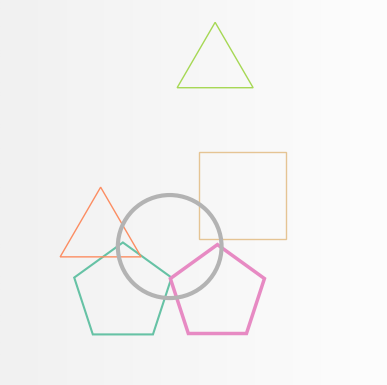[{"shape": "pentagon", "thickness": 1.5, "radius": 0.66, "center": [0.317, 0.238]}, {"shape": "triangle", "thickness": 1, "radius": 0.6, "center": [0.26, 0.393]}, {"shape": "pentagon", "thickness": 2.5, "radius": 0.64, "center": [0.561, 0.237]}, {"shape": "triangle", "thickness": 1, "radius": 0.57, "center": [0.555, 0.829]}, {"shape": "square", "thickness": 1, "radius": 0.56, "center": [0.625, 0.492]}, {"shape": "circle", "thickness": 3, "radius": 0.67, "center": [0.438, 0.36]}]